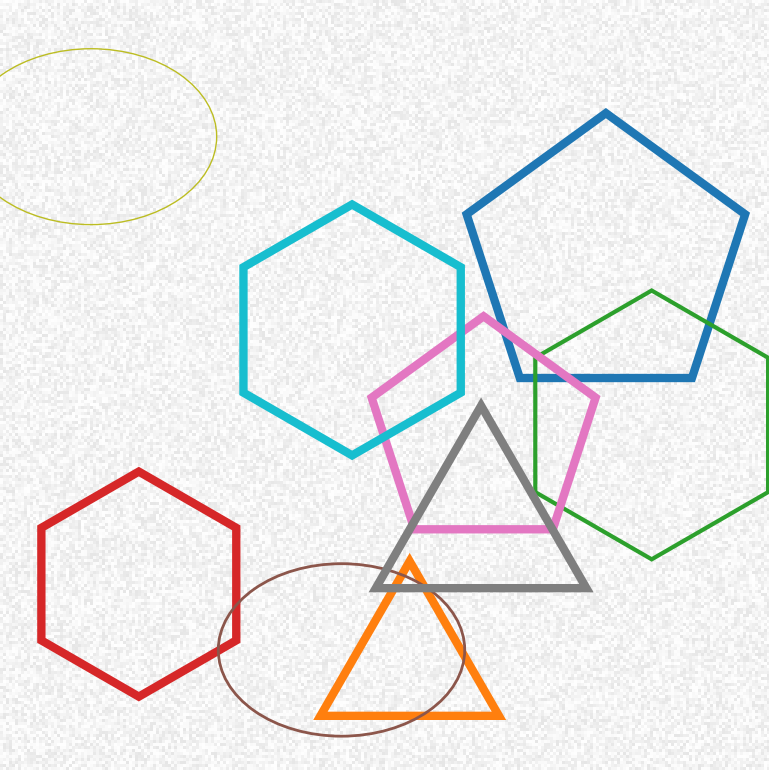[{"shape": "pentagon", "thickness": 3, "radius": 0.95, "center": [0.787, 0.663]}, {"shape": "triangle", "thickness": 3, "radius": 0.67, "center": [0.532, 0.137]}, {"shape": "hexagon", "thickness": 1.5, "radius": 0.87, "center": [0.846, 0.448]}, {"shape": "hexagon", "thickness": 3, "radius": 0.73, "center": [0.18, 0.241]}, {"shape": "oval", "thickness": 1, "radius": 0.8, "center": [0.444, 0.156]}, {"shape": "pentagon", "thickness": 3, "radius": 0.76, "center": [0.628, 0.436]}, {"shape": "triangle", "thickness": 3, "radius": 0.79, "center": [0.625, 0.315]}, {"shape": "oval", "thickness": 0.5, "radius": 0.82, "center": [0.118, 0.823]}, {"shape": "hexagon", "thickness": 3, "radius": 0.81, "center": [0.457, 0.572]}]